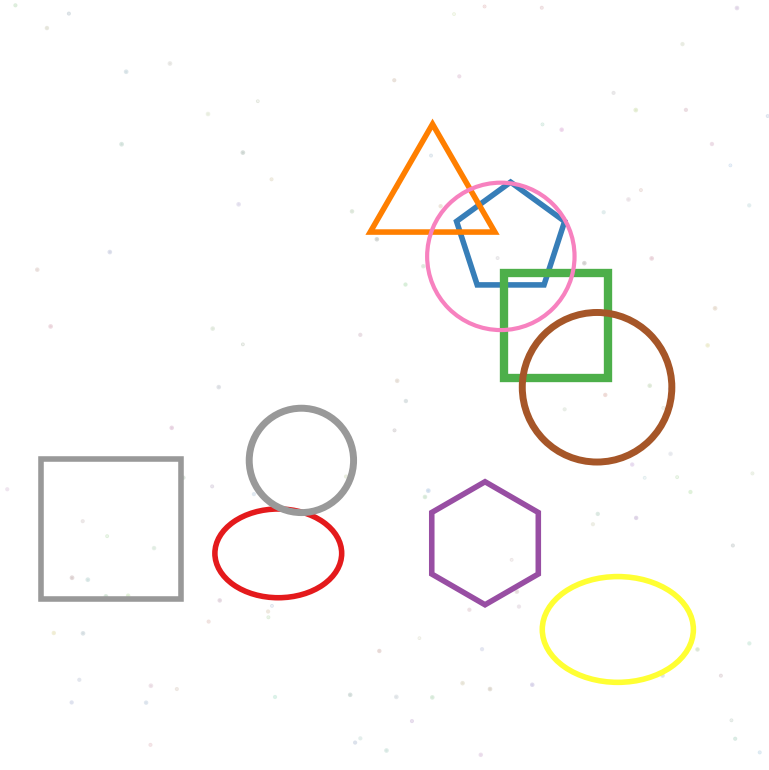[{"shape": "oval", "thickness": 2, "radius": 0.41, "center": [0.361, 0.281]}, {"shape": "pentagon", "thickness": 2, "radius": 0.37, "center": [0.663, 0.69]}, {"shape": "square", "thickness": 3, "radius": 0.34, "center": [0.722, 0.577]}, {"shape": "hexagon", "thickness": 2, "radius": 0.4, "center": [0.63, 0.294]}, {"shape": "triangle", "thickness": 2, "radius": 0.47, "center": [0.562, 0.745]}, {"shape": "oval", "thickness": 2, "radius": 0.49, "center": [0.802, 0.183]}, {"shape": "circle", "thickness": 2.5, "radius": 0.49, "center": [0.775, 0.497]}, {"shape": "circle", "thickness": 1.5, "radius": 0.48, "center": [0.65, 0.667]}, {"shape": "square", "thickness": 2, "radius": 0.45, "center": [0.145, 0.313]}, {"shape": "circle", "thickness": 2.5, "radius": 0.34, "center": [0.391, 0.402]}]